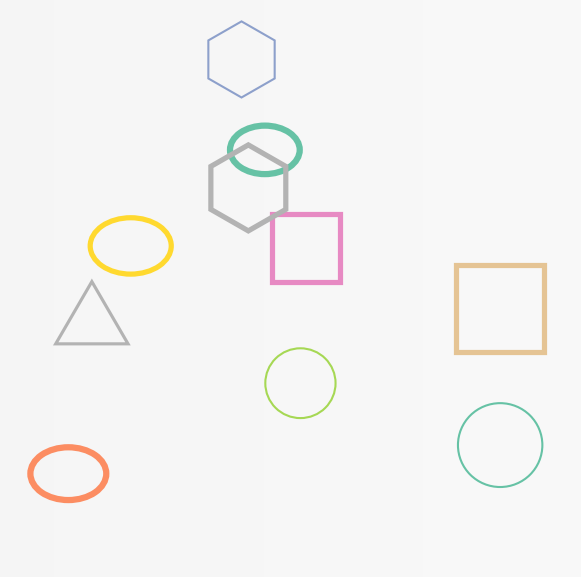[{"shape": "circle", "thickness": 1, "radius": 0.36, "center": [0.86, 0.228]}, {"shape": "oval", "thickness": 3, "radius": 0.3, "center": [0.456, 0.74]}, {"shape": "oval", "thickness": 3, "radius": 0.33, "center": [0.118, 0.179]}, {"shape": "hexagon", "thickness": 1, "radius": 0.33, "center": [0.416, 0.896]}, {"shape": "square", "thickness": 2.5, "radius": 0.3, "center": [0.527, 0.57]}, {"shape": "circle", "thickness": 1, "radius": 0.3, "center": [0.517, 0.336]}, {"shape": "oval", "thickness": 2.5, "radius": 0.35, "center": [0.225, 0.573]}, {"shape": "square", "thickness": 2.5, "radius": 0.38, "center": [0.86, 0.465]}, {"shape": "triangle", "thickness": 1.5, "radius": 0.36, "center": [0.158, 0.44]}, {"shape": "hexagon", "thickness": 2.5, "radius": 0.37, "center": [0.427, 0.674]}]